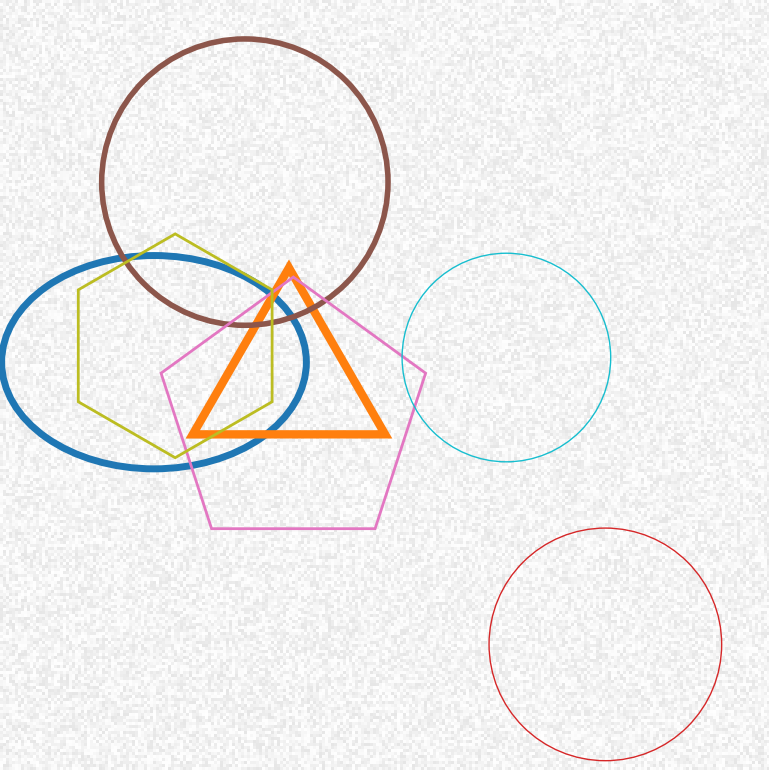[{"shape": "oval", "thickness": 2.5, "radius": 0.99, "center": [0.2, 0.53]}, {"shape": "triangle", "thickness": 3, "radius": 0.72, "center": [0.375, 0.508]}, {"shape": "circle", "thickness": 0.5, "radius": 0.76, "center": [0.786, 0.163]}, {"shape": "circle", "thickness": 2, "radius": 0.93, "center": [0.318, 0.763]}, {"shape": "pentagon", "thickness": 1, "radius": 0.9, "center": [0.381, 0.46]}, {"shape": "hexagon", "thickness": 1, "radius": 0.73, "center": [0.228, 0.551]}, {"shape": "circle", "thickness": 0.5, "radius": 0.68, "center": [0.658, 0.536]}]